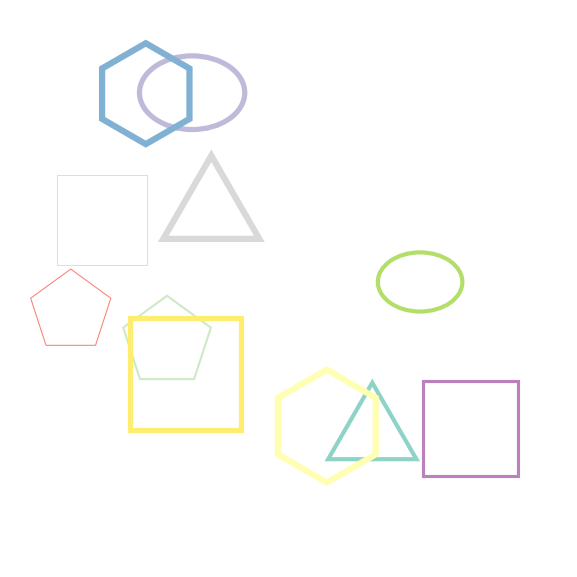[{"shape": "triangle", "thickness": 2, "radius": 0.44, "center": [0.645, 0.248]}, {"shape": "hexagon", "thickness": 3, "radius": 0.49, "center": [0.566, 0.261]}, {"shape": "oval", "thickness": 2.5, "radius": 0.46, "center": [0.333, 0.839]}, {"shape": "pentagon", "thickness": 0.5, "radius": 0.36, "center": [0.123, 0.46]}, {"shape": "hexagon", "thickness": 3, "radius": 0.44, "center": [0.252, 0.837]}, {"shape": "oval", "thickness": 2, "radius": 0.37, "center": [0.727, 0.511]}, {"shape": "square", "thickness": 0.5, "radius": 0.39, "center": [0.176, 0.618]}, {"shape": "triangle", "thickness": 3, "radius": 0.48, "center": [0.366, 0.633]}, {"shape": "square", "thickness": 1.5, "radius": 0.41, "center": [0.815, 0.256]}, {"shape": "pentagon", "thickness": 1, "radius": 0.4, "center": [0.289, 0.407]}, {"shape": "square", "thickness": 2.5, "radius": 0.48, "center": [0.321, 0.352]}]